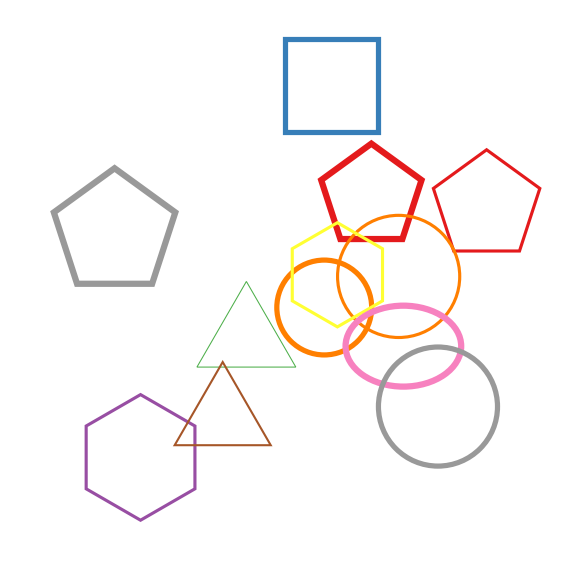[{"shape": "pentagon", "thickness": 1.5, "radius": 0.48, "center": [0.843, 0.643]}, {"shape": "pentagon", "thickness": 3, "radius": 0.46, "center": [0.643, 0.659]}, {"shape": "square", "thickness": 2.5, "radius": 0.4, "center": [0.574, 0.851]}, {"shape": "triangle", "thickness": 0.5, "radius": 0.49, "center": [0.427, 0.413]}, {"shape": "hexagon", "thickness": 1.5, "radius": 0.54, "center": [0.243, 0.207]}, {"shape": "circle", "thickness": 1.5, "radius": 0.53, "center": [0.69, 0.52]}, {"shape": "circle", "thickness": 2.5, "radius": 0.41, "center": [0.561, 0.467]}, {"shape": "hexagon", "thickness": 1.5, "radius": 0.45, "center": [0.584, 0.523]}, {"shape": "triangle", "thickness": 1, "radius": 0.48, "center": [0.386, 0.276]}, {"shape": "oval", "thickness": 3, "radius": 0.5, "center": [0.698, 0.4]}, {"shape": "circle", "thickness": 2.5, "radius": 0.52, "center": [0.758, 0.295]}, {"shape": "pentagon", "thickness": 3, "radius": 0.55, "center": [0.198, 0.597]}]